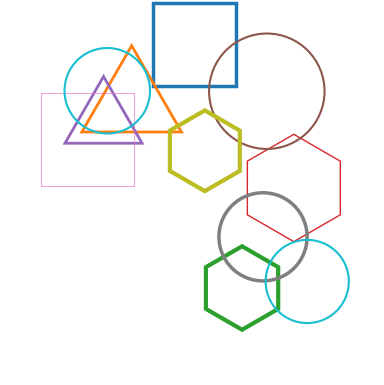[{"shape": "square", "thickness": 2.5, "radius": 0.54, "center": [0.505, 0.885]}, {"shape": "triangle", "thickness": 2, "radius": 0.75, "center": [0.342, 0.732]}, {"shape": "hexagon", "thickness": 3, "radius": 0.54, "center": [0.629, 0.252]}, {"shape": "hexagon", "thickness": 1, "radius": 0.7, "center": [0.763, 0.512]}, {"shape": "triangle", "thickness": 2, "radius": 0.58, "center": [0.269, 0.686]}, {"shape": "circle", "thickness": 1.5, "radius": 0.75, "center": [0.693, 0.763]}, {"shape": "square", "thickness": 0.5, "radius": 0.61, "center": [0.228, 0.638]}, {"shape": "circle", "thickness": 2.5, "radius": 0.57, "center": [0.683, 0.385]}, {"shape": "hexagon", "thickness": 3, "radius": 0.52, "center": [0.532, 0.608]}, {"shape": "circle", "thickness": 1.5, "radius": 0.56, "center": [0.279, 0.764]}, {"shape": "circle", "thickness": 1.5, "radius": 0.54, "center": [0.798, 0.269]}]